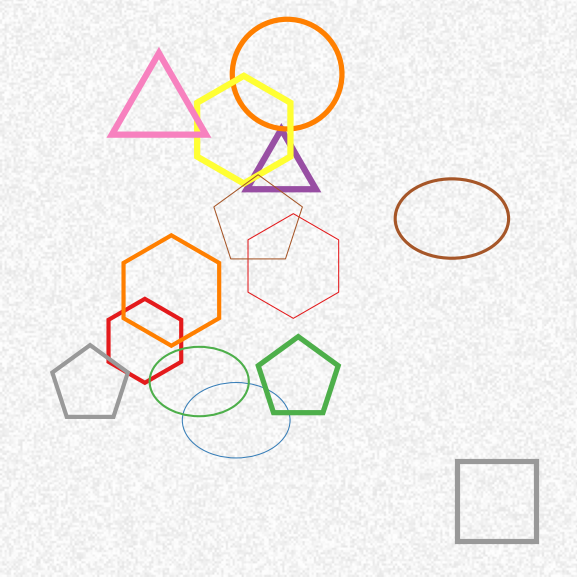[{"shape": "hexagon", "thickness": 0.5, "radius": 0.45, "center": [0.508, 0.539]}, {"shape": "hexagon", "thickness": 2, "radius": 0.36, "center": [0.251, 0.409]}, {"shape": "oval", "thickness": 0.5, "radius": 0.47, "center": [0.409, 0.271]}, {"shape": "pentagon", "thickness": 2.5, "radius": 0.36, "center": [0.516, 0.343]}, {"shape": "oval", "thickness": 1, "radius": 0.43, "center": [0.345, 0.338]}, {"shape": "triangle", "thickness": 3, "radius": 0.35, "center": [0.487, 0.706]}, {"shape": "circle", "thickness": 2.5, "radius": 0.47, "center": [0.497, 0.871]}, {"shape": "hexagon", "thickness": 2, "radius": 0.48, "center": [0.297, 0.496]}, {"shape": "hexagon", "thickness": 3, "radius": 0.47, "center": [0.422, 0.775]}, {"shape": "pentagon", "thickness": 0.5, "radius": 0.4, "center": [0.447, 0.616]}, {"shape": "oval", "thickness": 1.5, "radius": 0.49, "center": [0.783, 0.621]}, {"shape": "triangle", "thickness": 3, "radius": 0.47, "center": [0.275, 0.813]}, {"shape": "square", "thickness": 2.5, "radius": 0.34, "center": [0.859, 0.131]}, {"shape": "pentagon", "thickness": 2, "radius": 0.34, "center": [0.156, 0.333]}]